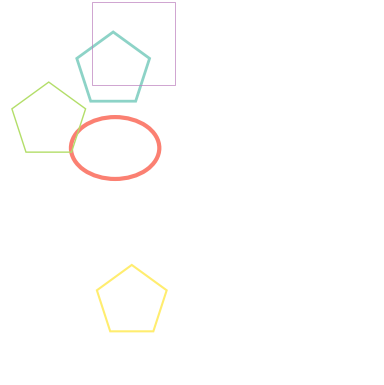[{"shape": "pentagon", "thickness": 2, "radius": 0.5, "center": [0.294, 0.818]}, {"shape": "oval", "thickness": 3, "radius": 0.57, "center": [0.299, 0.616]}, {"shape": "pentagon", "thickness": 1, "radius": 0.5, "center": [0.127, 0.686]}, {"shape": "square", "thickness": 0.5, "radius": 0.54, "center": [0.347, 0.887]}, {"shape": "pentagon", "thickness": 1.5, "radius": 0.48, "center": [0.342, 0.217]}]